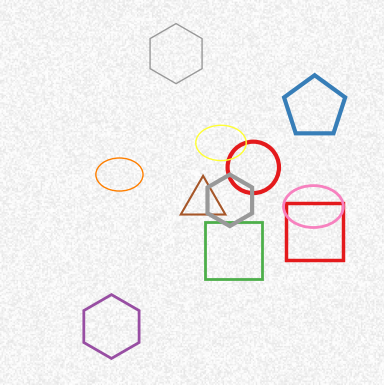[{"shape": "square", "thickness": 2.5, "radius": 0.37, "center": [0.817, 0.399]}, {"shape": "circle", "thickness": 3, "radius": 0.33, "center": [0.658, 0.565]}, {"shape": "pentagon", "thickness": 3, "radius": 0.42, "center": [0.817, 0.721]}, {"shape": "square", "thickness": 2, "radius": 0.37, "center": [0.606, 0.349]}, {"shape": "hexagon", "thickness": 2, "radius": 0.41, "center": [0.29, 0.152]}, {"shape": "oval", "thickness": 1, "radius": 0.31, "center": [0.31, 0.547]}, {"shape": "oval", "thickness": 1, "radius": 0.33, "center": [0.574, 0.629]}, {"shape": "triangle", "thickness": 1.5, "radius": 0.33, "center": [0.527, 0.476]}, {"shape": "oval", "thickness": 2, "radius": 0.39, "center": [0.814, 0.463]}, {"shape": "hexagon", "thickness": 3, "radius": 0.33, "center": [0.597, 0.48]}, {"shape": "hexagon", "thickness": 1, "radius": 0.39, "center": [0.457, 0.861]}]